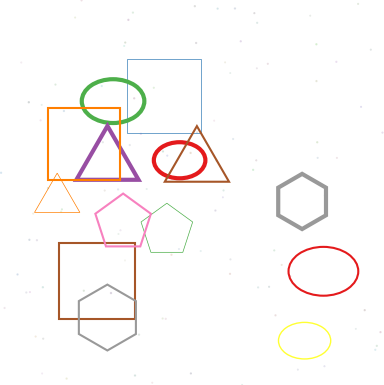[{"shape": "oval", "thickness": 1.5, "radius": 0.45, "center": [0.84, 0.295]}, {"shape": "oval", "thickness": 3, "radius": 0.33, "center": [0.467, 0.584]}, {"shape": "square", "thickness": 0.5, "radius": 0.48, "center": [0.427, 0.751]}, {"shape": "pentagon", "thickness": 0.5, "radius": 0.35, "center": [0.433, 0.402]}, {"shape": "oval", "thickness": 3, "radius": 0.41, "center": [0.294, 0.737]}, {"shape": "triangle", "thickness": 3, "radius": 0.47, "center": [0.279, 0.58]}, {"shape": "triangle", "thickness": 0.5, "radius": 0.34, "center": [0.149, 0.482]}, {"shape": "square", "thickness": 1.5, "radius": 0.47, "center": [0.219, 0.625]}, {"shape": "oval", "thickness": 1, "radius": 0.34, "center": [0.791, 0.115]}, {"shape": "triangle", "thickness": 1.5, "radius": 0.48, "center": [0.511, 0.576]}, {"shape": "square", "thickness": 1.5, "radius": 0.49, "center": [0.253, 0.27]}, {"shape": "pentagon", "thickness": 1.5, "radius": 0.38, "center": [0.32, 0.421]}, {"shape": "hexagon", "thickness": 1.5, "radius": 0.43, "center": [0.279, 0.175]}, {"shape": "hexagon", "thickness": 3, "radius": 0.36, "center": [0.785, 0.477]}]